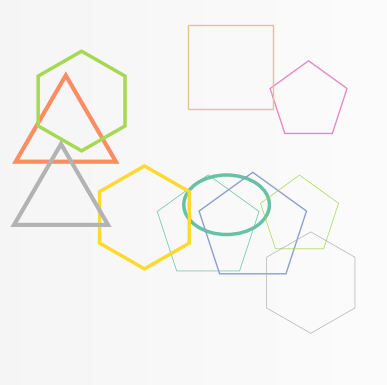[{"shape": "pentagon", "thickness": 0.5, "radius": 0.69, "center": [0.537, 0.408]}, {"shape": "oval", "thickness": 2.5, "radius": 0.55, "center": [0.585, 0.468]}, {"shape": "triangle", "thickness": 3, "radius": 0.75, "center": [0.17, 0.655]}, {"shape": "pentagon", "thickness": 1, "radius": 0.73, "center": [0.652, 0.407]}, {"shape": "pentagon", "thickness": 1, "radius": 0.52, "center": [0.796, 0.738]}, {"shape": "hexagon", "thickness": 2.5, "radius": 0.65, "center": [0.211, 0.738]}, {"shape": "pentagon", "thickness": 0.5, "radius": 0.53, "center": [0.773, 0.439]}, {"shape": "hexagon", "thickness": 2.5, "radius": 0.67, "center": [0.373, 0.435]}, {"shape": "square", "thickness": 1, "radius": 0.55, "center": [0.594, 0.825]}, {"shape": "hexagon", "thickness": 0.5, "radius": 0.66, "center": [0.802, 0.266]}, {"shape": "triangle", "thickness": 3, "radius": 0.7, "center": [0.157, 0.486]}]